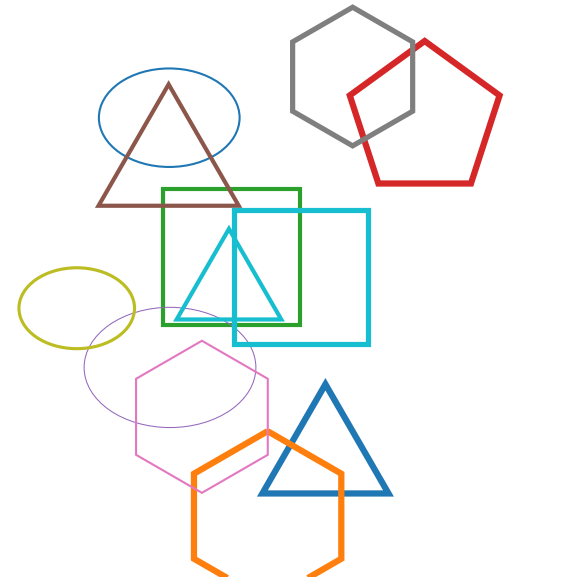[{"shape": "oval", "thickness": 1, "radius": 0.61, "center": [0.293, 0.795]}, {"shape": "triangle", "thickness": 3, "radius": 0.63, "center": [0.564, 0.208]}, {"shape": "hexagon", "thickness": 3, "radius": 0.74, "center": [0.463, 0.105]}, {"shape": "square", "thickness": 2, "radius": 0.59, "center": [0.401, 0.554]}, {"shape": "pentagon", "thickness": 3, "radius": 0.68, "center": [0.735, 0.792]}, {"shape": "oval", "thickness": 0.5, "radius": 0.74, "center": [0.294, 0.363]}, {"shape": "triangle", "thickness": 2, "radius": 0.7, "center": [0.292, 0.713]}, {"shape": "hexagon", "thickness": 1, "radius": 0.66, "center": [0.35, 0.277]}, {"shape": "hexagon", "thickness": 2.5, "radius": 0.6, "center": [0.611, 0.867]}, {"shape": "oval", "thickness": 1.5, "radius": 0.5, "center": [0.133, 0.465]}, {"shape": "square", "thickness": 2.5, "radius": 0.58, "center": [0.521, 0.519]}, {"shape": "triangle", "thickness": 2, "radius": 0.52, "center": [0.396, 0.498]}]